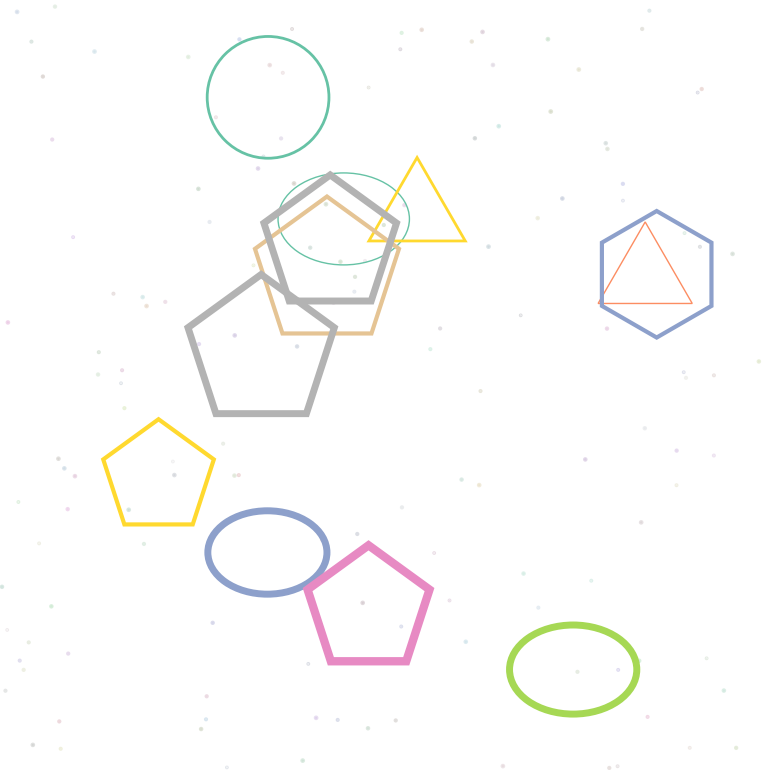[{"shape": "oval", "thickness": 0.5, "radius": 0.43, "center": [0.446, 0.716]}, {"shape": "circle", "thickness": 1, "radius": 0.4, "center": [0.348, 0.874]}, {"shape": "triangle", "thickness": 0.5, "radius": 0.35, "center": [0.838, 0.641]}, {"shape": "hexagon", "thickness": 1.5, "radius": 0.41, "center": [0.853, 0.644]}, {"shape": "oval", "thickness": 2.5, "radius": 0.39, "center": [0.347, 0.282]}, {"shape": "pentagon", "thickness": 3, "radius": 0.42, "center": [0.479, 0.209]}, {"shape": "oval", "thickness": 2.5, "radius": 0.41, "center": [0.744, 0.13]}, {"shape": "pentagon", "thickness": 1.5, "radius": 0.38, "center": [0.206, 0.38]}, {"shape": "triangle", "thickness": 1, "radius": 0.36, "center": [0.542, 0.723]}, {"shape": "pentagon", "thickness": 1.5, "radius": 0.49, "center": [0.425, 0.646]}, {"shape": "pentagon", "thickness": 2.5, "radius": 0.5, "center": [0.339, 0.544]}, {"shape": "pentagon", "thickness": 2.5, "radius": 0.45, "center": [0.429, 0.682]}]